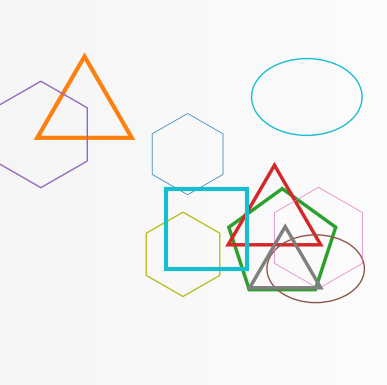[{"shape": "hexagon", "thickness": 0.5, "radius": 0.53, "center": [0.484, 0.6]}, {"shape": "triangle", "thickness": 3, "radius": 0.7, "center": [0.218, 0.712]}, {"shape": "pentagon", "thickness": 2.5, "radius": 0.72, "center": [0.728, 0.365]}, {"shape": "triangle", "thickness": 2.5, "radius": 0.69, "center": [0.708, 0.433]}, {"shape": "hexagon", "thickness": 1, "radius": 0.69, "center": [0.106, 0.651]}, {"shape": "oval", "thickness": 1, "radius": 0.63, "center": [0.815, 0.302]}, {"shape": "hexagon", "thickness": 0.5, "radius": 0.66, "center": [0.822, 0.382]}, {"shape": "triangle", "thickness": 2.5, "radius": 0.53, "center": [0.736, 0.305]}, {"shape": "hexagon", "thickness": 1, "radius": 0.55, "center": [0.472, 0.339]}, {"shape": "square", "thickness": 3, "radius": 0.52, "center": [0.533, 0.405]}, {"shape": "oval", "thickness": 1, "radius": 0.71, "center": [0.792, 0.748]}]